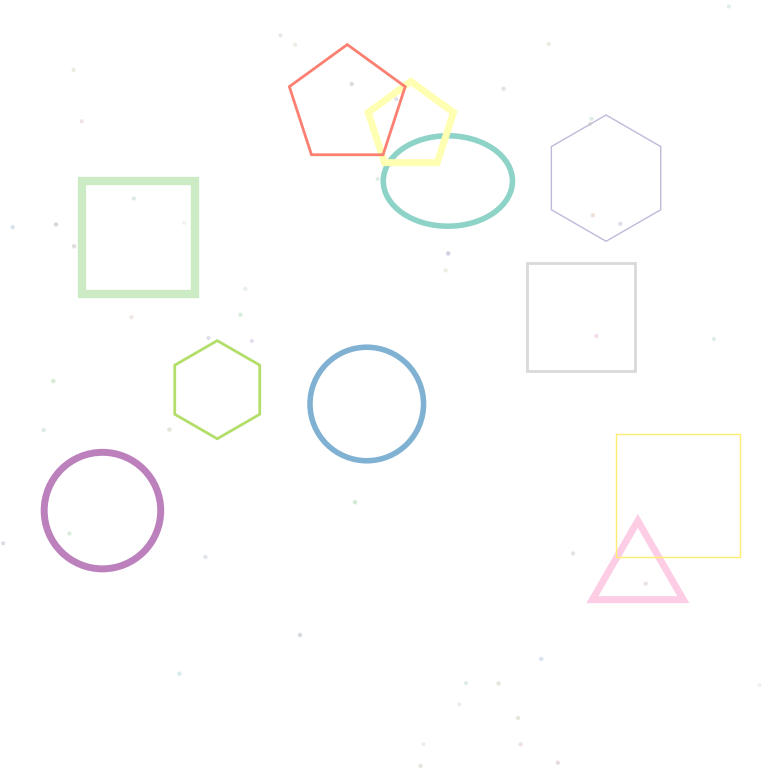[{"shape": "oval", "thickness": 2, "radius": 0.42, "center": [0.582, 0.765]}, {"shape": "pentagon", "thickness": 2.5, "radius": 0.29, "center": [0.534, 0.836]}, {"shape": "hexagon", "thickness": 0.5, "radius": 0.41, "center": [0.787, 0.769]}, {"shape": "pentagon", "thickness": 1, "radius": 0.4, "center": [0.451, 0.863]}, {"shape": "circle", "thickness": 2, "radius": 0.37, "center": [0.476, 0.475]}, {"shape": "hexagon", "thickness": 1, "radius": 0.32, "center": [0.282, 0.494]}, {"shape": "triangle", "thickness": 2.5, "radius": 0.34, "center": [0.828, 0.255]}, {"shape": "square", "thickness": 1, "radius": 0.35, "center": [0.755, 0.588]}, {"shape": "circle", "thickness": 2.5, "radius": 0.38, "center": [0.133, 0.337]}, {"shape": "square", "thickness": 3, "radius": 0.37, "center": [0.18, 0.691]}, {"shape": "square", "thickness": 0.5, "radius": 0.4, "center": [0.881, 0.356]}]